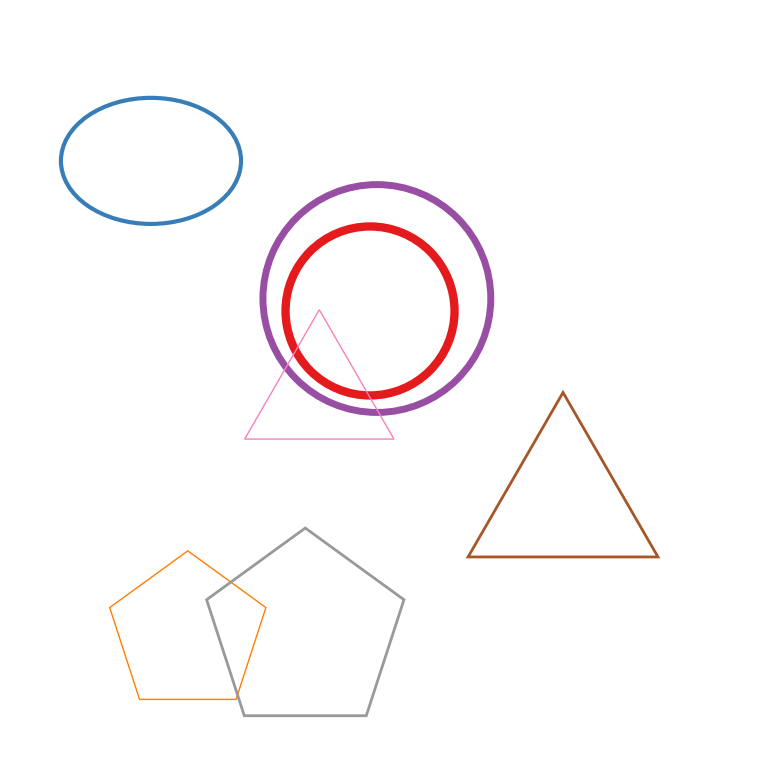[{"shape": "circle", "thickness": 3, "radius": 0.55, "center": [0.481, 0.596]}, {"shape": "oval", "thickness": 1.5, "radius": 0.58, "center": [0.196, 0.791]}, {"shape": "circle", "thickness": 2.5, "radius": 0.74, "center": [0.489, 0.612]}, {"shape": "pentagon", "thickness": 0.5, "radius": 0.53, "center": [0.244, 0.178]}, {"shape": "triangle", "thickness": 1, "radius": 0.71, "center": [0.731, 0.348]}, {"shape": "triangle", "thickness": 0.5, "radius": 0.56, "center": [0.415, 0.486]}, {"shape": "pentagon", "thickness": 1, "radius": 0.67, "center": [0.396, 0.18]}]